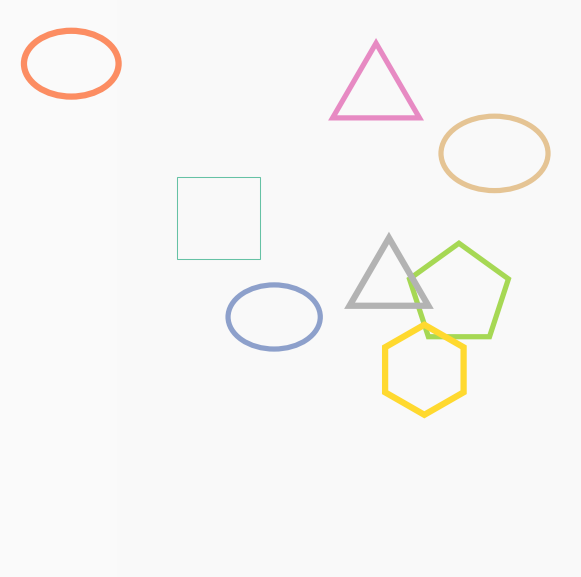[{"shape": "square", "thickness": 0.5, "radius": 0.36, "center": [0.376, 0.621]}, {"shape": "oval", "thickness": 3, "radius": 0.41, "center": [0.123, 0.889]}, {"shape": "oval", "thickness": 2.5, "radius": 0.4, "center": [0.472, 0.45]}, {"shape": "triangle", "thickness": 2.5, "radius": 0.43, "center": [0.647, 0.838]}, {"shape": "pentagon", "thickness": 2.5, "radius": 0.45, "center": [0.79, 0.488]}, {"shape": "hexagon", "thickness": 3, "radius": 0.39, "center": [0.73, 0.359]}, {"shape": "oval", "thickness": 2.5, "radius": 0.46, "center": [0.851, 0.734]}, {"shape": "triangle", "thickness": 3, "radius": 0.39, "center": [0.669, 0.509]}]